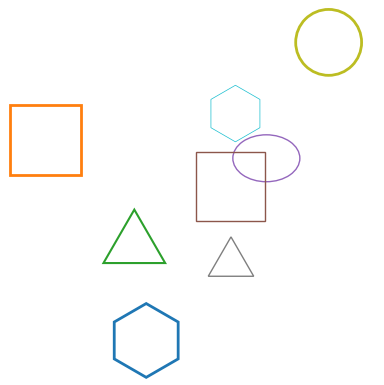[{"shape": "hexagon", "thickness": 2, "radius": 0.48, "center": [0.38, 0.116]}, {"shape": "square", "thickness": 2, "radius": 0.46, "center": [0.118, 0.637]}, {"shape": "triangle", "thickness": 1.5, "radius": 0.46, "center": [0.349, 0.363]}, {"shape": "oval", "thickness": 1, "radius": 0.44, "center": [0.692, 0.589]}, {"shape": "square", "thickness": 1, "radius": 0.45, "center": [0.598, 0.516]}, {"shape": "triangle", "thickness": 1, "radius": 0.34, "center": [0.6, 0.317]}, {"shape": "circle", "thickness": 2, "radius": 0.43, "center": [0.854, 0.89]}, {"shape": "hexagon", "thickness": 0.5, "radius": 0.37, "center": [0.611, 0.705]}]